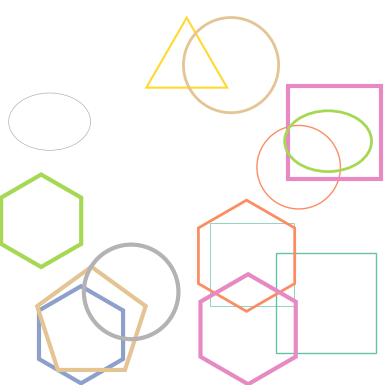[{"shape": "square", "thickness": 1, "radius": 0.65, "center": [0.847, 0.212]}, {"shape": "square", "thickness": 0.5, "radius": 0.54, "center": [0.655, 0.313]}, {"shape": "hexagon", "thickness": 2, "radius": 0.72, "center": [0.64, 0.336]}, {"shape": "circle", "thickness": 1, "radius": 0.54, "center": [0.776, 0.566]}, {"shape": "hexagon", "thickness": 3, "radius": 0.63, "center": [0.21, 0.131]}, {"shape": "square", "thickness": 3, "radius": 0.61, "center": [0.869, 0.655]}, {"shape": "hexagon", "thickness": 3, "radius": 0.71, "center": [0.644, 0.145]}, {"shape": "hexagon", "thickness": 3, "radius": 0.6, "center": [0.107, 0.427]}, {"shape": "oval", "thickness": 2, "radius": 0.56, "center": [0.852, 0.633]}, {"shape": "triangle", "thickness": 1.5, "radius": 0.61, "center": [0.485, 0.833]}, {"shape": "pentagon", "thickness": 3, "radius": 0.74, "center": [0.237, 0.159]}, {"shape": "circle", "thickness": 2, "radius": 0.62, "center": [0.6, 0.831]}, {"shape": "circle", "thickness": 3, "radius": 0.61, "center": [0.341, 0.242]}, {"shape": "oval", "thickness": 0.5, "radius": 0.53, "center": [0.129, 0.684]}]